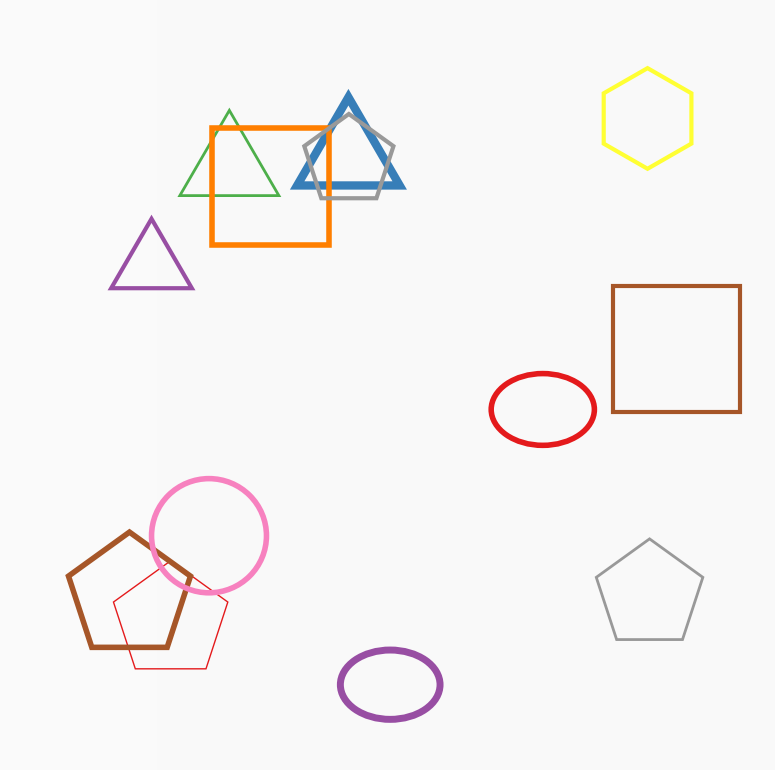[{"shape": "pentagon", "thickness": 0.5, "radius": 0.39, "center": [0.22, 0.194]}, {"shape": "oval", "thickness": 2, "radius": 0.33, "center": [0.7, 0.468]}, {"shape": "triangle", "thickness": 3, "radius": 0.38, "center": [0.45, 0.797]}, {"shape": "triangle", "thickness": 1, "radius": 0.37, "center": [0.296, 0.783]}, {"shape": "oval", "thickness": 2.5, "radius": 0.32, "center": [0.503, 0.111]}, {"shape": "triangle", "thickness": 1.5, "radius": 0.3, "center": [0.195, 0.656]}, {"shape": "square", "thickness": 2, "radius": 0.38, "center": [0.349, 0.758]}, {"shape": "hexagon", "thickness": 1.5, "radius": 0.33, "center": [0.836, 0.846]}, {"shape": "square", "thickness": 1.5, "radius": 0.41, "center": [0.873, 0.547]}, {"shape": "pentagon", "thickness": 2, "radius": 0.41, "center": [0.167, 0.226]}, {"shape": "circle", "thickness": 2, "radius": 0.37, "center": [0.27, 0.304]}, {"shape": "pentagon", "thickness": 1.5, "radius": 0.3, "center": [0.45, 0.791]}, {"shape": "pentagon", "thickness": 1, "radius": 0.36, "center": [0.838, 0.228]}]